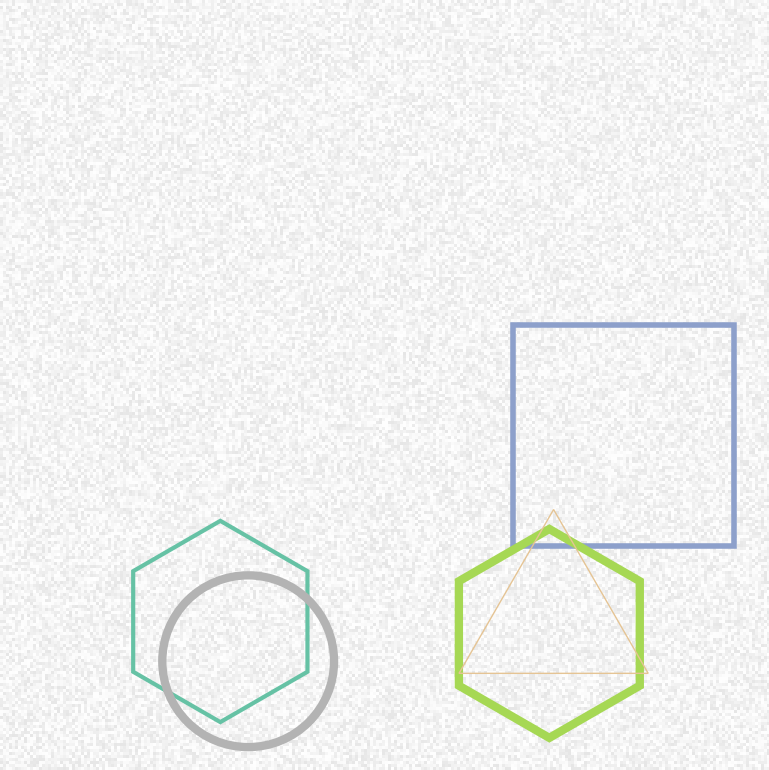[{"shape": "hexagon", "thickness": 1.5, "radius": 0.65, "center": [0.286, 0.193]}, {"shape": "square", "thickness": 2, "radius": 0.72, "center": [0.81, 0.434]}, {"shape": "hexagon", "thickness": 3, "radius": 0.68, "center": [0.713, 0.177]}, {"shape": "triangle", "thickness": 0.5, "radius": 0.71, "center": [0.719, 0.196]}, {"shape": "circle", "thickness": 3, "radius": 0.56, "center": [0.322, 0.141]}]